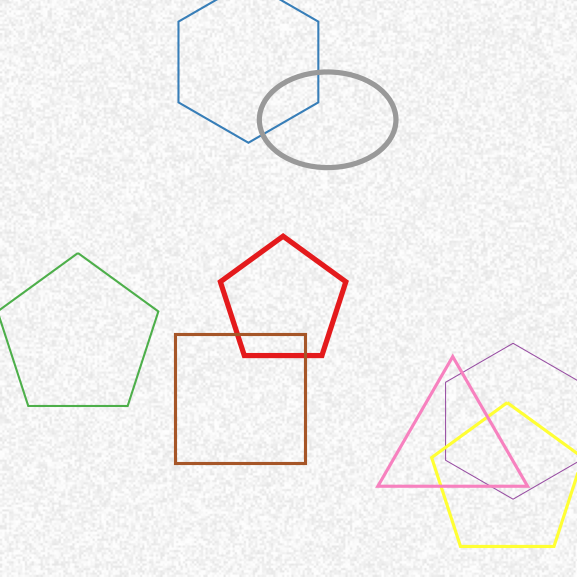[{"shape": "pentagon", "thickness": 2.5, "radius": 0.57, "center": [0.49, 0.476]}, {"shape": "hexagon", "thickness": 1, "radius": 0.7, "center": [0.43, 0.892]}, {"shape": "pentagon", "thickness": 1, "radius": 0.73, "center": [0.135, 0.415]}, {"shape": "hexagon", "thickness": 0.5, "radius": 0.67, "center": [0.888, 0.27]}, {"shape": "pentagon", "thickness": 1.5, "radius": 0.69, "center": [0.878, 0.164]}, {"shape": "square", "thickness": 1.5, "radius": 0.56, "center": [0.416, 0.309]}, {"shape": "triangle", "thickness": 1.5, "radius": 0.75, "center": [0.784, 0.232]}, {"shape": "oval", "thickness": 2.5, "radius": 0.59, "center": [0.567, 0.792]}]